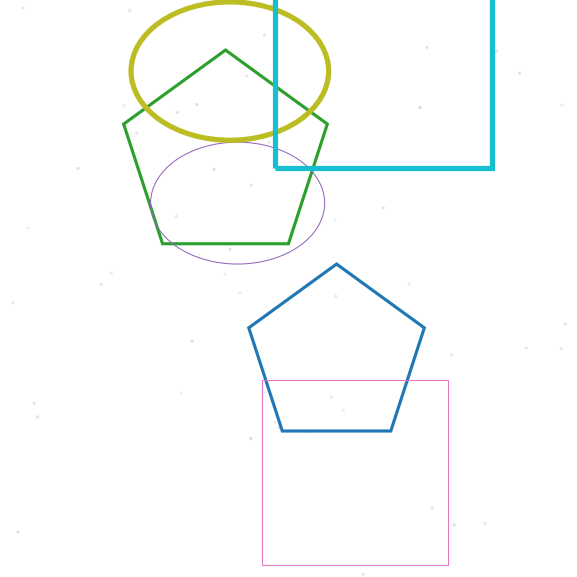[{"shape": "pentagon", "thickness": 1.5, "radius": 0.8, "center": [0.583, 0.382]}, {"shape": "pentagon", "thickness": 1.5, "radius": 0.93, "center": [0.39, 0.727]}, {"shape": "oval", "thickness": 0.5, "radius": 0.75, "center": [0.411, 0.647]}, {"shape": "square", "thickness": 0.5, "radius": 0.8, "center": [0.615, 0.181]}, {"shape": "oval", "thickness": 2.5, "radius": 0.86, "center": [0.398, 0.876]}, {"shape": "square", "thickness": 2.5, "radius": 0.94, "center": [0.664, 0.896]}]